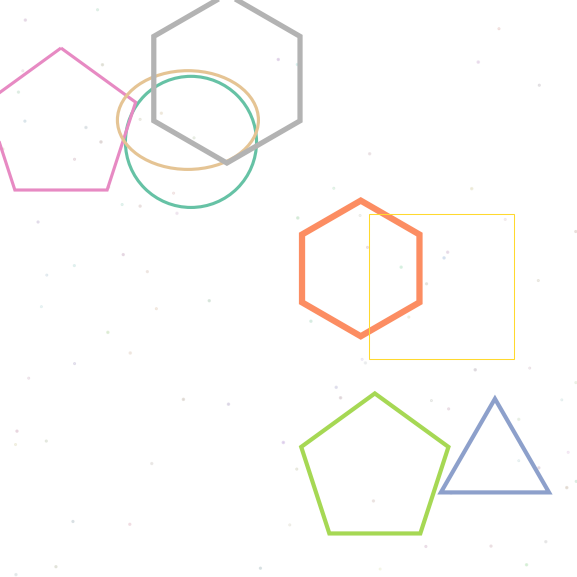[{"shape": "circle", "thickness": 1.5, "radius": 0.57, "center": [0.331, 0.753]}, {"shape": "hexagon", "thickness": 3, "radius": 0.59, "center": [0.625, 0.534]}, {"shape": "triangle", "thickness": 2, "radius": 0.54, "center": [0.857, 0.201]}, {"shape": "pentagon", "thickness": 1.5, "radius": 0.68, "center": [0.106, 0.78]}, {"shape": "pentagon", "thickness": 2, "radius": 0.67, "center": [0.649, 0.184]}, {"shape": "square", "thickness": 0.5, "radius": 0.63, "center": [0.764, 0.503]}, {"shape": "oval", "thickness": 1.5, "radius": 0.61, "center": [0.325, 0.791]}, {"shape": "hexagon", "thickness": 2.5, "radius": 0.73, "center": [0.393, 0.863]}]